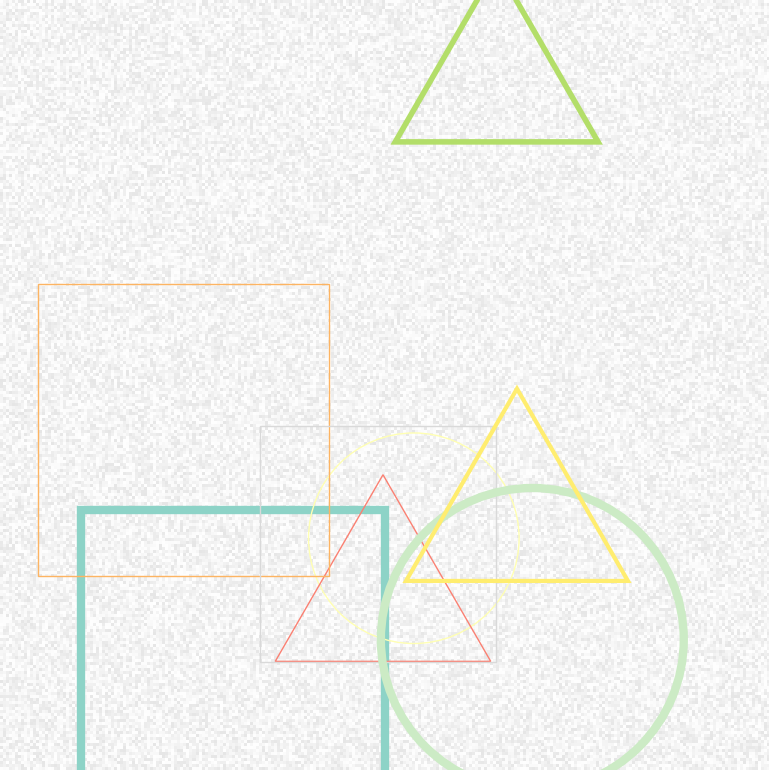[{"shape": "square", "thickness": 3, "radius": 0.99, "center": [0.303, 0.139]}, {"shape": "circle", "thickness": 0.5, "radius": 0.68, "center": [0.537, 0.301]}, {"shape": "triangle", "thickness": 0.5, "radius": 0.81, "center": [0.497, 0.222]}, {"shape": "square", "thickness": 0.5, "radius": 0.95, "center": [0.238, 0.442]}, {"shape": "triangle", "thickness": 2, "radius": 0.76, "center": [0.645, 0.892]}, {"shape": "square", "thickness": 0.5, "radius": 0.77, "center": [0.491, 0.294]}, {"shape": "circle", "thickness": 3, "radius": 0.98, "center": [0.691, 0.17]}, {"shape": "triangle", "thickness": 1.5, "radius": 0.83, "center": [0.671, 0.329]}]